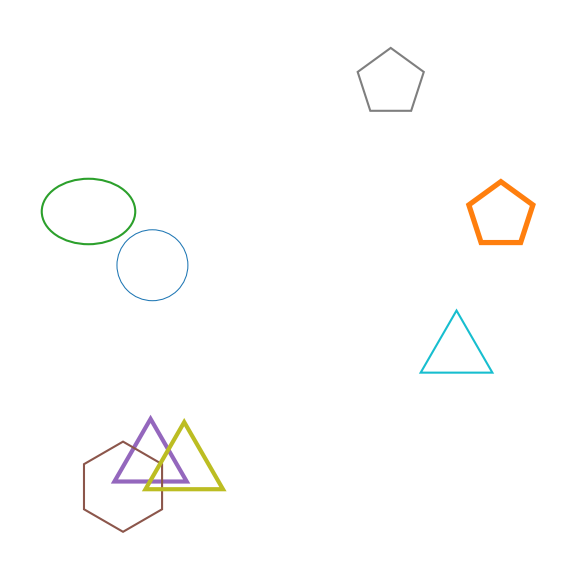[{"shape": "circle", "thickness": 0.5, "radius": 0.31, "center": [0.264, 0.54]}, {"shape": "pentagon", "thickness": 2.5, "radius": 0.29, "center": [0.867, 0.626]}, {"shape": "oval", "thickness": 1, "radius": 0.4, "center": [0.153, 0.633]}, {"shape": "triangle", "thickness": 2, "radius": 0.36, "center": [0.261, 0.201]}, {"shape": "hexagon", "thickness": 1, "radius": 0.39, "center": [0.213, 0.156]}, {"shape": "pentagon", "thickness": 1, "radius": 0.3, "center": [0.677, 0.856]}, {"shape": "triangle", "thickness": 2, "radius": 0.39, "center": [0.319, 0.191]}, {"shape": "triangle", "thickness": 1, "radius": 0.36, "center": [0.791, 0.39]}]